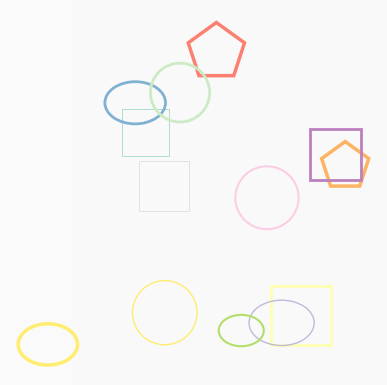[{"shape": "square", "thickness": 0.5, "radius": 0.31, "center": [0.376, 0.655]}, {"shape": "square", "thickness": 2, "radius": 0.38, "center": [0.777, 0.18]}, {"shape": "oval", "thickness": 1, "radius": 0.42, "center": [0.727, 0.161]}, {"shape": "pentagon", "thickness": 2.5, "radius": 0.38, "center": [0.558, 0.865]}, {"shape": "oval", "thickness": 2, "radius": 0.39, "center": [0.349, 0.733]}, {"shape": "pentagon", "thickness": 2.5, "radius": 0.32, "center": [0.891, 0.568]}, {"shape": "oval", "thickness": 1.5, "radius": 0.29, "center": [0.623, 0.141]}, {"shape": "circle", "thickness": 1.5, "radius": 0.41, "center": [0.689, 0.486]}, {"shape": "square", "thickness": 0.5, "radius": 0.32, "center": [0.423, 0.516]}, {"shape": "square", "thickness": 2, "radius": 0.33, "center": [0.866, 0.598]}, {"shape": "circle", "thickness": 2, "radius": 0.38, "center": [0.465, 0.76]}, {"shape": "oval", "thickness": 2.5, "radius": 0.38, "center": [0.124, 0.105]}, {"shape": "circle", "thickness": 1, "radius": 0.42, "center": [0.425, 0.188]}]